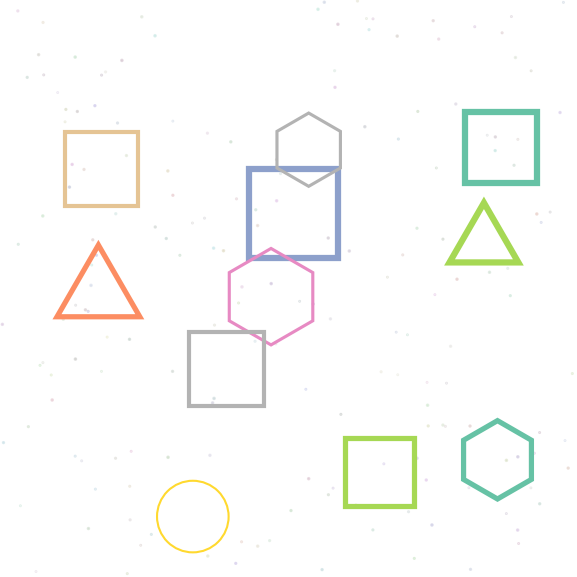[{"shape": "square", "thickness": 3, "radius": 0.31, "center": [0.867, 0.744]}, {"shape": "hexagon", "thickness": 2.5, "radius": 0.34, "center": [0.861, 0.203]}, {"shape": "triangle", "thickness": 2.5, "radius": 0.41, "center": [0.17, 0.492]}, {"shape": "square", "thickness": 3, "radius": 0.38, "center": [0.508, 0.629]}, {"shape": "hexagon", "thickness": 1.5, "radius": 0.42, "center": [0.469, 0.485]}, {"shape": "triangle", "thickness": 3, "radius": 0.34, "center": [0.838, 0.579]}, {"shape": "square", "thickness": 2.5, "radius": 0.3, "center": [0.658, 0.182]}, {"shape": "circle", "thickness": 1, "radius": 0.31, "center": [0.334, 0.105]}, {"shape": "square", "thickness": 2, "radius": 0.32, "center": [0.176, 0.706]}, {"shape": "square", "thickness": 2, "radius": 0.32, "center": [0.393, 0.36]}, {"shape": "hexagon", "thickness": 1.5, "radius": 0.32, "center": [0.535, 0.74]}]